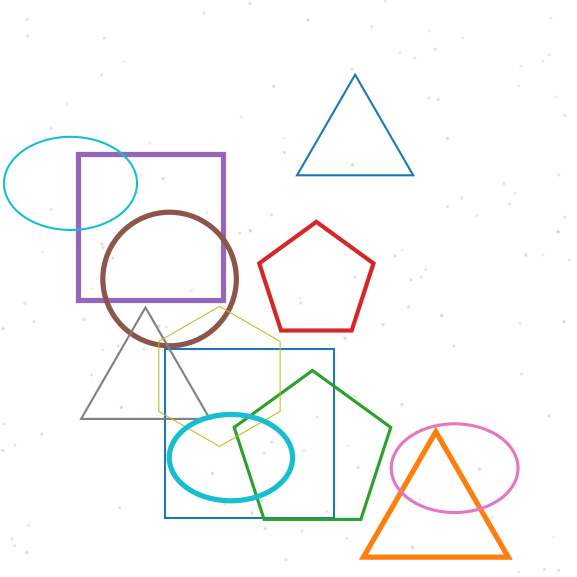[{"shape": "triangle", "thickness": 1, "radius": 0.58, "center": [0.615, 0.754]}, {"shape": "square", "thickness": 1, "radius": 0.73, "center": [0.433, 0.248]}, {"shape": "triangle", "thickness": 2.5, "radius": 0.72, "center": [0.755, 0.107]}, {"shape": "pentagon", "thickness": 1.5, "radius": 0.71, "center": [0.541, 0.215]}, {"shape": "pentagon", "thickness": 2, "radius": 0.52, "center": [0.548, 0.511]}, {"shape": "square", "thickness": 2.5, "radius": 0.63, "center": [0.261, 0.606]}, {"shape": "circle", "thickness": 2.5, "radius": 0.58, "center": [0.294, 0.516]}, {"shape": "oval", "thickness": 1.5, "radius": 0.55, "center": [0.787, 0.188]}, {"shape": "triangle", "thickness": 1, "radius": 0.64, "center": [0.252, 0.338]}, {"shape": "hexagon", "thickness": 0.5, "radius": 0.61, "center": [0.38, 0.347]}, {"shape": "oval", "thickness": 1, "radius": 0.58, "center": [0.122, 0.682]}, {"shape": "oval", "thickness": 2.5, "radius": 0.53, "center": [0.4, 0.207]}]